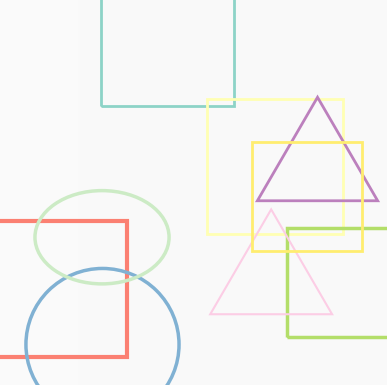[{"shape": "square", "thickness": 2, "radius": 0.86, "center": [0.433, 0.896]}, {"shape": "square", "thickness": 2, "radius": 0.87, "center": [0.709, 0.567]}, {"shape": "square", "thickness": 3, "radius": 0.88, "center": [0.151, 0.249]}, {"shape": "circle", "thickness": 2.5, "radius": 0.99, "center": [0.264, 0.105]}, {"shape": "square", "thickness": 2.5, "radius": 0.71, "center": [0.883, 0.266]}, {"shape": "triangle", "thickness": 1.5, "radius": 0.91, "center": [0.7, 0.275]}, {"shape": "triangle", "thickness": 2, "radius": 0.9, "center": [0.819, 0.568]}, {"shape": "oval", "thickness": 2.5, "radius": 0.87, "center": [0.263, 0.384]}, {"shape": "square", "thickness": 2, "radius": 0.71, "center": [0.793, 0.489]}]